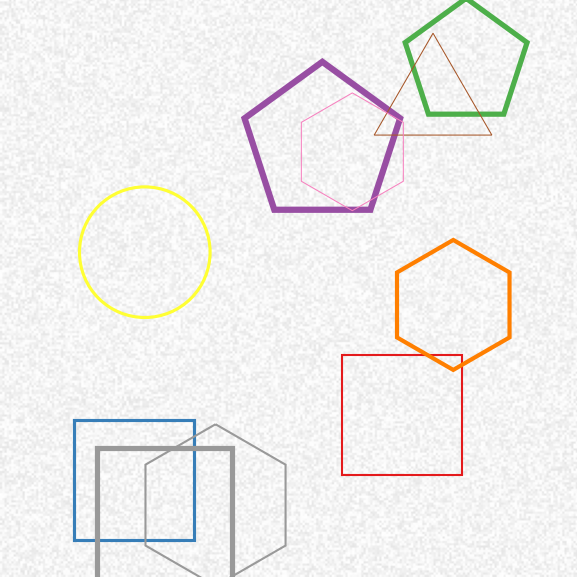[{"shape": "square", "thickness": 1, "radius": 0.52, "center": [0.696, 0.281]}, {"shape": "square", "thickness": 1.5, "radius": 0.52, "center": [0.232, 0.168]}, {"shape": "pentagon", "thickness": 2.5, "radius": 0.55, "center": [0.807, 0.891]}, {"shape": "pentagon", "thickness": 3, "radius": 0.71, "center": [0.558, 0.75]}, {"shape": "hexagon", "thickness": 2, "radius": 0.56, "center": [0.785, 0.471]}, {"shape": "circle", "thickness": 1.5, "radius": 0.57, "center": [0.251, 0.562]}, {"shape": "triangle", "thickness": 0.5, "radius": 0.59, "center": [0.75, 0.824]}, {"shape": "hexagon", "thickness": 0.5, "radius": 0.51, "center": [0.61, 0.736]}, {"shape": "hexagon", "thickness": 1, "radius": 0.7, "center": [0.373, 0.124]}, {"shape": "square", "thickness": 2.5, "radius": 0.59, "center": [0.285, 0.106]}]